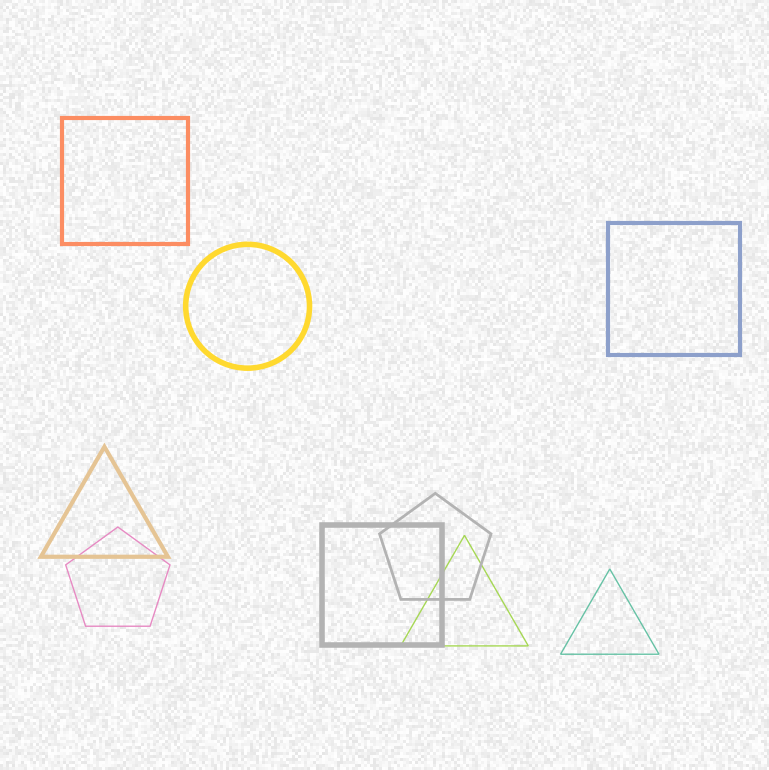[{"shape": "triangle", "thickness": 0.5, "radius": 0.37, "center": [0.792, 0.187]}, {"shape": "square", "thickness": 1.5, "radius": 0.41, "center": [0.162, 0.765]}, {"shape": "square", "thickness": 1.5, "radius": 0.43, "center": [0.875, 0.625]}, {"shape": "pentagon", "thickness": 0.5, "radius": 0.36, "center": [0.153, 0.244]}, {"shape": "triangle", "thickness": 0.5, "radius": 0.48, "center": [0.603, 0.209]}, {"shape": "circle", "thickness": 2, "radius": 0.4, "center": [0.322, 0.602]}, {"shape": "triangle", "thickness": 1.5, "radius": 0.48, "center": [0.136, 0.325]}, {"shape": "pentagon", "thickness": 1, "radius": 0.38, "center": [0.565, 0.283]}, {"shape": "square", "thickness": 2, "radius": 0.39, "center": [0.496, 0.241]}]